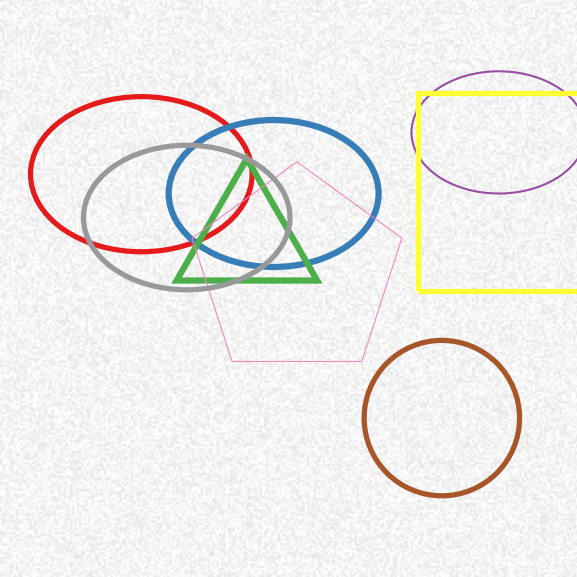[{"shape": "oval", "thickness": 2.5, "radius": 0.96, "center": [0.245, 0.697]}, {"shape": "oval", "thickness": 3, "radius": 0.91, "center": [0.474, 0.664]}, {"shape": "triangle", "thickness": 3, "radius": 0.7, "center": [0.427, 0.584]}, {"shape": "oval", "thickness": 1, "radius": 0.76, "center": [0.864, 0.77]}, {"shape": "square", "thickness": 2.5, "radius": 0.86, "center": [0.896, 0.667]}, {"shape": "circle", "thickness": 2.5, "radius": 0.67, "center": [0.765, 0.275]}, {"shape": "pentagon", "thickness": 0.5, "radius": 0.96, "center": [0.514, 0.528]}, {"shape": "oval", "thickness": 2.5, "radius": 0.89, "center": [0.323, 0.622]}]